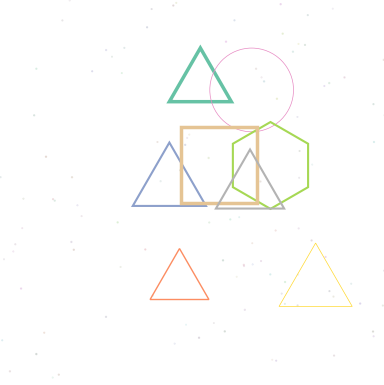[{"shape": "triangle", "thickness": 2.5, "radius": 0.46, "center": [0.52, 0.782]}, {"shape": "triangle", "thickness": 1, "radius": 0.44, "center": [0.466, 0.266]}, {"shape": "triangle", "thickness": 1.5, "radius": 0.55, "center": [0.44, 0.52]}, {"shape": "circle", "thickness": 0.5, "radius": 0.54, "center": [0.654, 0.766]}, {"shape": "hexagon", "thickness": 1.5, "radius": 0.56, "center": [0.703, 0.57]}, {"shape": "triangle", "thickness": 0.5, "radius": 0.55, "center": [0.82, 0.259]}, {"shape": "square", "thickness": 2.5, "radius": 0.49, "center": [0.569, 0.572]}, {"shape": "triangle", "thickness": 1.5, "radius": 0.51, "center": [0.649, 0.509]}]